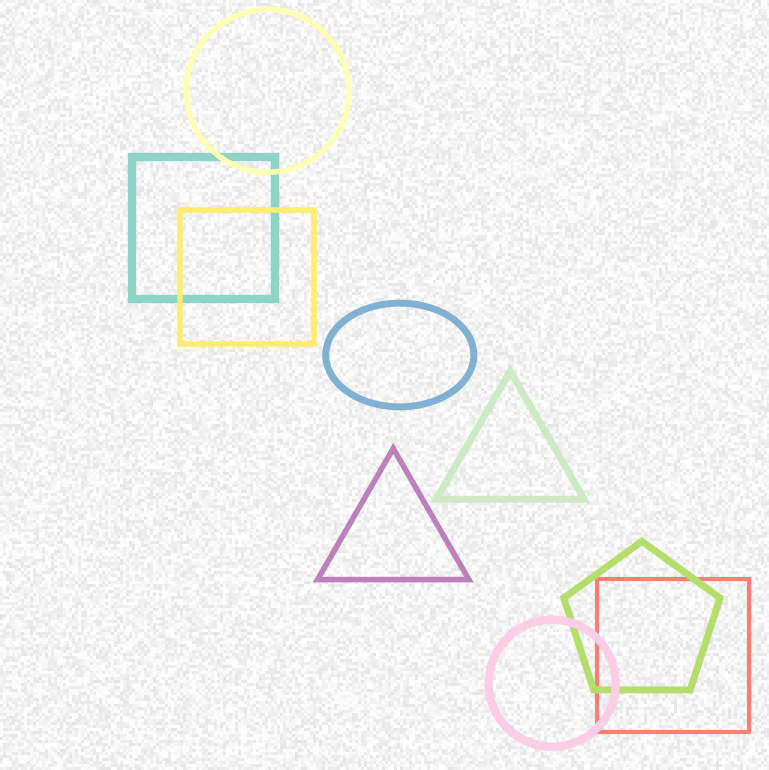[{"shape": "square", "thickness": 3, "radius": 0.46, "center": [0.264, 0.704]}, {"shape": "circle", "thickness": 2, "radius": 0.53, "center": [0.348, 0.882]}, {"shape": "square", "thickness": 1.5, "radius": 0.49, "center": [0.874, 0.149]}, {"shape": "oval", "thickness": 2.5, "radius": 0.48, "center": [0.519, 0.539]}, {"shape": "pentagon", "thickness": 2.5, "radius": 0.53, "center": [0.834, 0.19]}, {"shape": "circle", "thickness": 3, "radius": 0.41, "center": [0.717, 0.113]}, {"shape": "triangle", "thickness": 2, "radius": 0.57, "center": [0.511, 0.304]}, {"shape": "triangle", "thickness": 2.5, "radius": 0.55, "center": [0.663, 0.407]}, {"shape": "square", "thickness": 2, "radius": 0.43, "center": [0.321, 0.64]}]